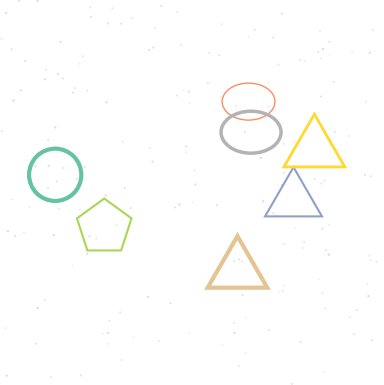[{"shape": "circle", "thickness": 3, "radius": 0.34, "center": [0.143, 0.546]}, {"shape": "oval", "thickness": 1, "radius": 0.34, "center": [0.646, 0.736]}, {"shape": "triangle", "thickness": 1.5, "radius": 0.43, "center": [0.762, 0.481]}, {"shape": "pentagon", "thickness": 1.5, "radius": 0.37, "center": [0.271, 0.41]}, {"shape": "triangle", "thickness": 2, "radius": 0.46, "center": [0.817, 0.612]}, {"shape": "triangle", "thickness": 3, "radius": 0.45, "center": [0.617, 0.297]}, {"shape": "oval", "thickness": 2.5, "radius": 0.39, "center": [0.652, 0.657]}]